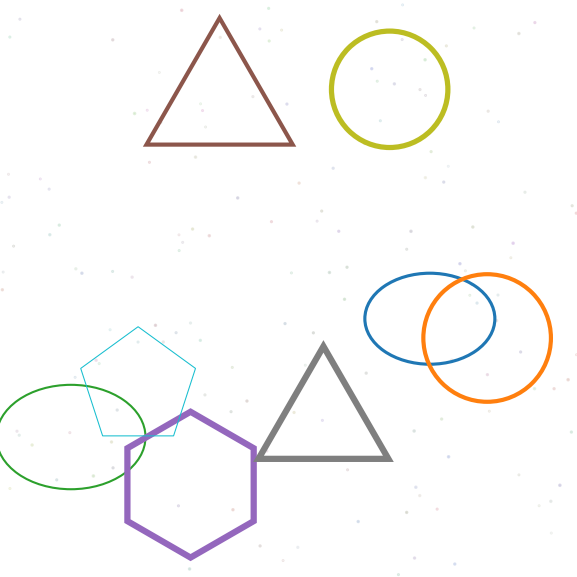[{"shape": "oval", "thickness": 1.5, "radius": 0.56, "center": [0.744, 0.447]}, {"shape": "circle", "thickness": 2, "radius": 0.55, "center": [0.844, 0.414]}, {"shape": "oval", "thickness": 1, "radius": 0.65, "center": [0.123, 0.242]}, {"shape": "hexagon", "thickness": 3, "radius": 0.63, "center": [0.33, 0.16]}, {"shape": "triangle", "thickness": 2, "radius": 0.73, "center": [0.38, 0.822]}, {"shape": "triangle", "thickness": 3, "radius": 0.65, "center": [0.56, 0.27]}, {"shape": "circle", "thickness": 2.5, "radius": 0.5, "center": [0.675, 0.845]}, {"shape": "pentagon", "thickness": 0.5, "radius": 0.52, "center": [0.239, 0.329]}]